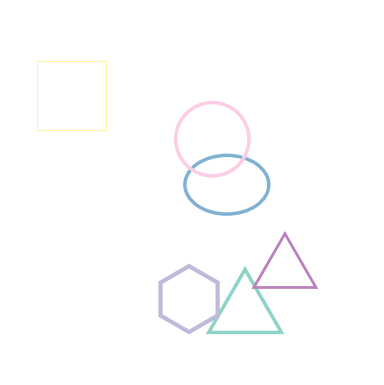[{"shape": "triangle", "thickness": 2.5, "radius": 0.55, "center": [0.637, 0.191]}, {"shape": "hexagon", "thickness": 3, "radius": 0.43, "center": [0.491, 0.223]}, {"shape": "oval", "thickness": 2.5, "radius": 0.54, "center": [0.589, 0.52]}, {"shape": "circle", "thickness": 2.5, "radius": 0.48, "center": [0.552, 0.638]}, {"shape": "triangle", "thickness": 2, "radius": 0.47, "center": [0.74, 0.3]}, {"shape": "square", "thickness": 0.5, "radius": 0.45, "center": [0.187, 0.752]}]